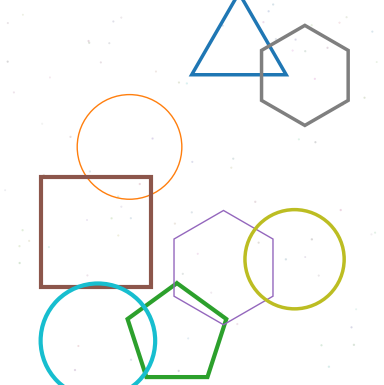[{"shape": "triangle", "thickness": 2.5, "radius": 0.71, "center": [0.621, 0.877]}, {"shape": "circle", "thickness": 1, "radius": 0.68, "center": [0.336, 0.618]}, {"shape": "pentagon", "thickness": 3, "radius": 0.67, "center": [0.46, 0.13]}, {"shape": "hexagon", "thickness": 1, "radius": 0.74, "center": [0.581, 0.305]}, {"shape": "square", "thickness": 3, "radius": 0.72, "center": [0.249, 0.397]}, {"shape": "hexagon", "thickness": 2.5, "radius": 0.65, "center": [0.792, 0.804]}, {"shape": "circle", "thickness": 2.5, "radius": 0.64, "center": [0.765, 0.327]}, {"shape": "circle", "thickness": 3, "radius": 0.74, "center": [0.254, 0.115]}]